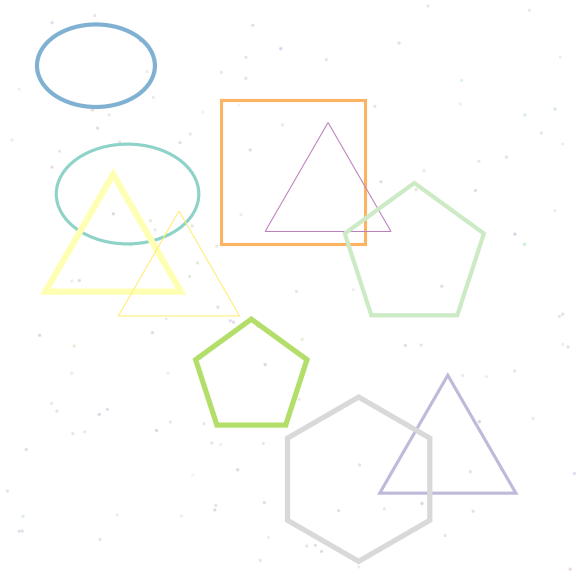[{"shape": "oval", "thickness": 1.5, "radius": 0.62, "center": [0.221, 0.663]}, {"shape": "triangle", "thickness": 3, "radius": 0.68, "center": [0.196, 0.562]}, {"shape": "triangle", "thickness": 1.5, "radius": 0.68, "center": [0.775, 0.213]}, {"shape": "oval", "thickness": 2, "radius": 0.51, "center": [0.166, 0.885]}, {"shape": "square", "thickness": 1.5, "radius": 0.62, "center": [0.507, 0.701]}, {"shape": "pentagon", "thickness": 2.5, "radius": 0.51, "center": [0.435, 0.345]}, {"shape": "hexagon", "thickness": 2.5, "radius": 0.71, "center": [0.621, 0.169]}, {"shape": "triangle", "thickness": 0.5, "radius": 0.63, "center": [0.568, 0.661]}, {"shape": "pentagon", "thickness": 2, "radius": 0.63, "center": [0.717, 0.556]}, {"shape": "triangle", "thickness": 0.5, "radius": 0.61, "center": [0.31, 0.513]}]